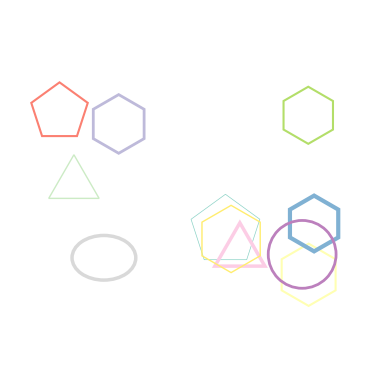[{"shape": "pentagon", "thickness": 0.5, "radius": 0.47, "center": [0.586, 0.401]}, {"shape": "hexagon", "thickness": 1.5, "radius": 0.4, "center": [0.802, 0.286]}, {"shape": "hexagon", "thickness": 2, "radius": 0.38, "center": [0.308, 0.678]}, {"shape": "pentagon", "thickness": 1.5, "radius": 0.39, "center": [0.155, 0.709]}, {"shape": "hexagon", "thickness": 3, "radius": 0.36, "center": [0.816, 0.419]}, {"shape": "hexagon", "thickness": 1.5, "radius": 0.37, "center": [0.801, 0.701]}, {"shape": "triangle", "thickness": 2.5, "radius": 0.37, "center": [0.623, 0.346]}, {"shape": "oval", "thickness": 2.5, "radius": 0.41, "center": [0.27, 0.33]}, {"shape": "circle", "thickness": 2, "radius": 0.44, "center": [0.785, 0.339]}, {"shape": "triangle", "thickness": 1, "radius": 0.38, "center": [0.192, 0.522]}, {"shape": "hexagon", "thickness": 1, "radius": 0.44, "center": [0.6, 0.379]}]